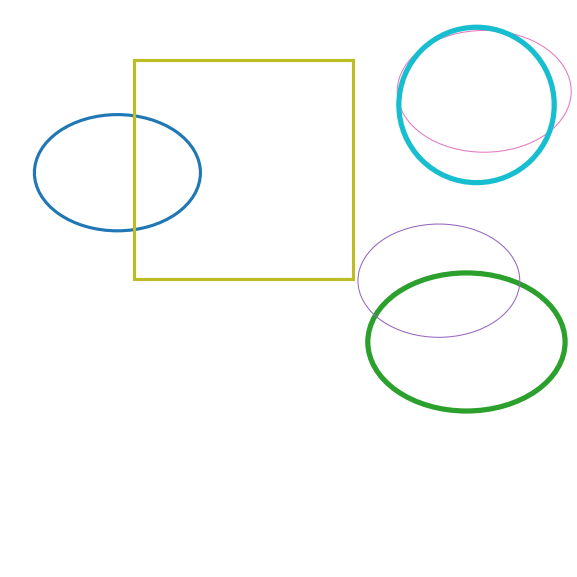[{"shape": "oval", "thickness": 1.5, "radius": 0.72, "center": [0.203, 0.7]}, {"shape": "oval", "thickness": 2.5, "radius": 0.85, "center": [0.808, 0.407]}, {"shape": "oval", "thickness": 0.5, "radius": 0.7, "center": [0.76, 0.513]}, {"shape": "oval", "thickness": 0.5, "radius": 0.75, "center": [0.838, 0.841]}, {"shape": "square", "thickness": 1.5, "radius": 0.95, "center": [0.422, 0.705]}, {"shape": "circle", "thickness": 2.5, "radius": 0.67, "center": [0.825, 0.817]}]